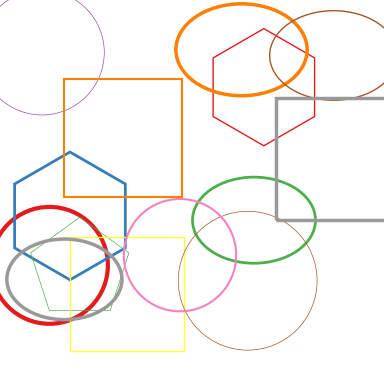[{"shape": "hexagon", "thickness": 1, "radius": 0.76, "center": [0.685, 0.773]}, {"shape": "circle", "thickness": 3, "radius": 0.76, "center": [0.128, 0.311]}, {"shape": "hexagon", "thickness": 2, "radius": 0.83, "center": [0.182, 0.439]}, {"shape": "oval", "thickness": 2, "radius": 0.8, "center": [0.66, 0.428]}, {"shape": "pentagon", "thickness": 0.5, "radius": 0.67, "center": [0.207, 0.302]}, {"shape": "circle", "thickness": 0.5, "radius": 0.81, "center": [0.109, 0.863]}, {"shape": "oval", "thickness": 2.5, "radius": 0.85, "center": [0.627, 0.871]}, {"shape": "square", "thickness": 1.5, "radius": 0.76, "center": [0.32, 0.642]}, {"shape": "square", "thickness": 1, "radius": 0.74, "center": [0.331, 0.236]}, {"shape": "circle", "thickness": 0.5, "radius": 0.9, "center": [0.643, 0.271]}, {"shape": "oval", "thickness": 1, "radius": 0.83, "center": [0.867, 0.856]}, {"shape": "circle", "thickness": 1.5, "radius": 0.73, "center": [0.468, 0.337]}, {"shape": "square", "thickness": 2.5, "radius": 0.79, "center": [0.875, 0.588]}, {"shape": "oval", "thickness": 2.5, "radius": 0.75, "center": [0.167, 0.274]}]